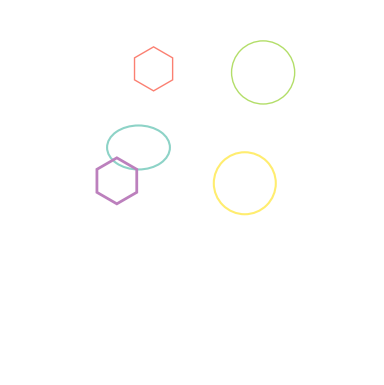[{"shape": "oval", "thickness": 1.5, "radius": 0.41, "center": [0.36, 0.617]}, {"shape": "hexagon", "thickness": 1, "radius": 0.29, "center": [0.399, 0.821]}, {"shape": "circle", "thickness": 1, "radius": 0.41, "center": [0.683, 0.812]}, {"shape": "hexagon", "thickness": 2, "radius": 0.3, "center": [0.303, 0.53]}, {"shape": "circle", "thickness": 1.5, "radius": 0.4, "center": [0.636, 0.524]}]